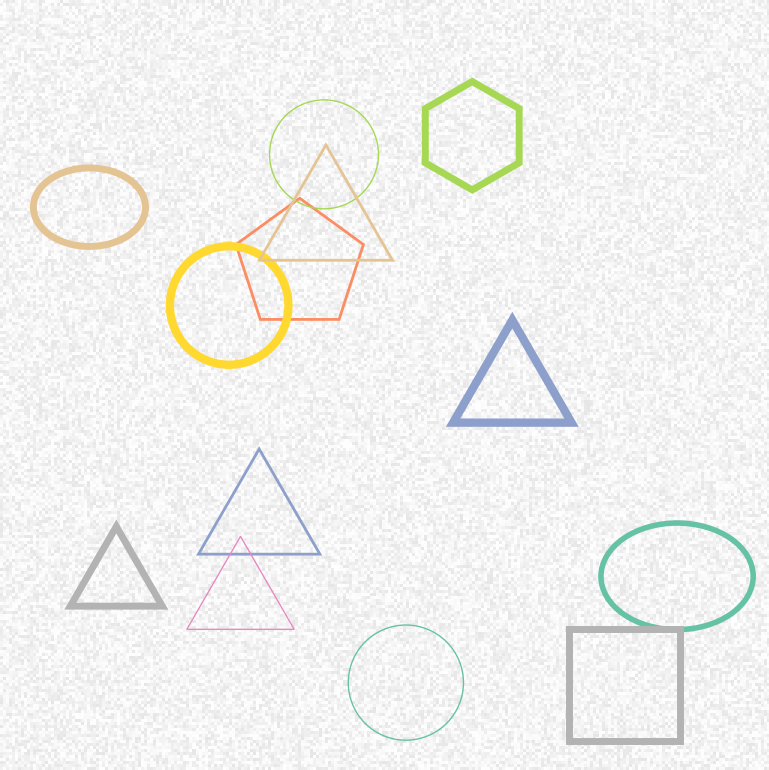[{"shape": "circle", "thickness": 0.5, "radius": 0.37, "center": [0.527, 0.113]}, {"shape": "oval", "thickness": 2, "radius": 0.49, "center": [0.879, 0.252]}, {"shape": "pentagon", "thickness": 1, "radius": 0.44, "center": [0.389, 0.656]}, {"shape": "triangle", "thickness": 1, "radius": 0.46, "center": [0.337, 0.326]}, {"shape": "triangle", "thickness": 3, "radius": 0.44, "center": [0.665, 0.496]}, {"shape": "triangle", "thickness": 0.5, "radius": 0.4, "center": [0.312, 0.223]}, {"shape": "hexagon", "thickness": 2.5, "radius": 0.35, "center": [0.613, 0.824]}, {"shape": "circle", "thickness": 0.5, "radius": 0.35, "center": [0.421, 0.8]}, {"shape": "circle", "thickness": 3, "radius": 0.38, "center": [0.298, 0.603]}, {"shape": "oval", "thickness": 2.5, "radius": 0.36, "center": [0.116, 0.731]}, {"shape": "triangle", "thickness": 1, "radius": 0.5, "center": [0.423, 0.712]}, {"shape": "square", "thickness": 2.5, "radius": 0.36, "center": [0.811, 0.11]}, {"shape": "triangle", "thickness": 2.5, "radius": 0.34, "center": [0.151, 0.247]}]